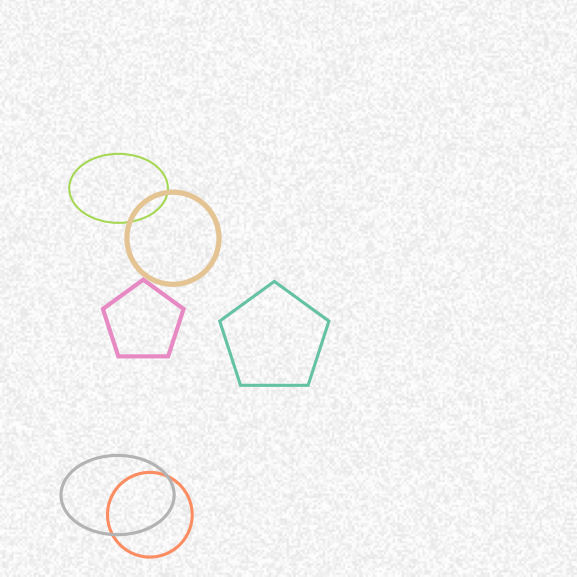[{"shape": "pentagon", "thickness": 1.5, "radius": 0.5, "center": [0.475, 0.412]}, {"shape": "circle", "thickness": 1.5, "radius": 0.37, "center": [0.259, 0.108]}, {"shape": "pentagon", "thickness": 2, "radius": 0.37, "center": [0.248, 0.441]}, {"shape": "oval", "thickness": 1, "radius": 0.43, "center": [0.205, 0.673]}, {"shape": "circle", "thickness": 2.5, "radius": 0.4, "center": [0.299, 0.587]}, {"shape": "oval", "thickness": 1.5, "radius": 0.49, "center": [0.204, 0.142]}]